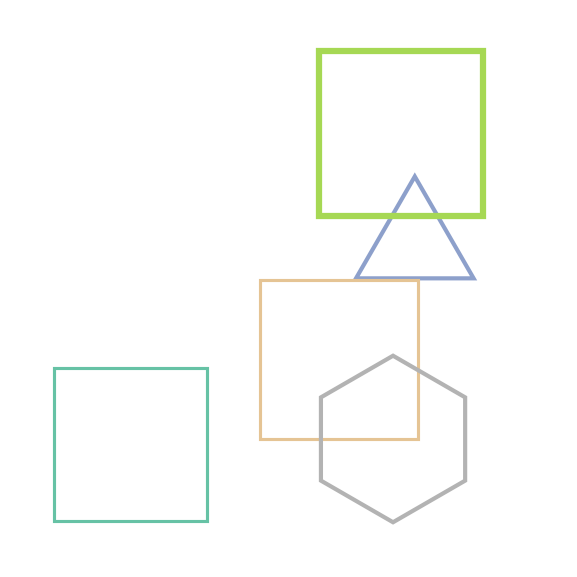[{"shape": "square", "thickness": 1.5, "radius": 0.66, "center": [0.225, 0.229]}, {"shape": "triangle", "thickness": 2, "radius": 0.59, "center": [0.718, 0.576]}, {"shape": "square", "thickness": 3, "radius": 0.71, "center": [0.695, 0.768]}, {"shape": "square", "thickness": 1.5, "radius": 0.68, "center": [0.587, 0.376]}, {"shape": "hexagon", "thickness": 2, "radius": 0.72, "center": [0.681, 0.239]}]